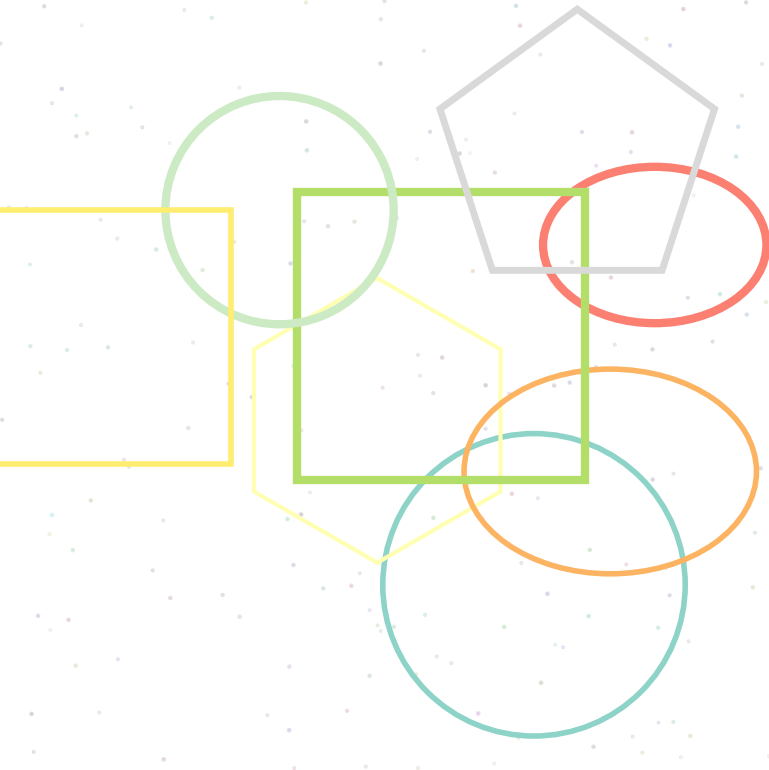[{"shape": "circle", "thickness": 2, "radius": 0.98, "center": [0.693, 0.241]}, {"shape": "hexagon", "thickness": 1.5, "radius": 0.92, "center": [0.49, 0.454]}, {"shape": "oval", "thickness": 3, "radius": 0.73, "center": [0.85, 0.682]}, {"shape": "oval", "thickness": 2, "radius": 0.95, "center": [0.793, 0.388]}, {"shape": "square", "thickness": 3, "radius": 0.94, "center": [0.572, 0.564]}, {"shape": "pentagon", "thickness": 2.5, "radius": 0.94, "center": [0.75, 0.801]}, {"shape": "circle", "thickness": 3, "radius": 0.74, "center": [0.363, 0.727]}, {"shape": "square", "thickness": 2, "radius": 0.82, "center": [0.135, 0.562]}]